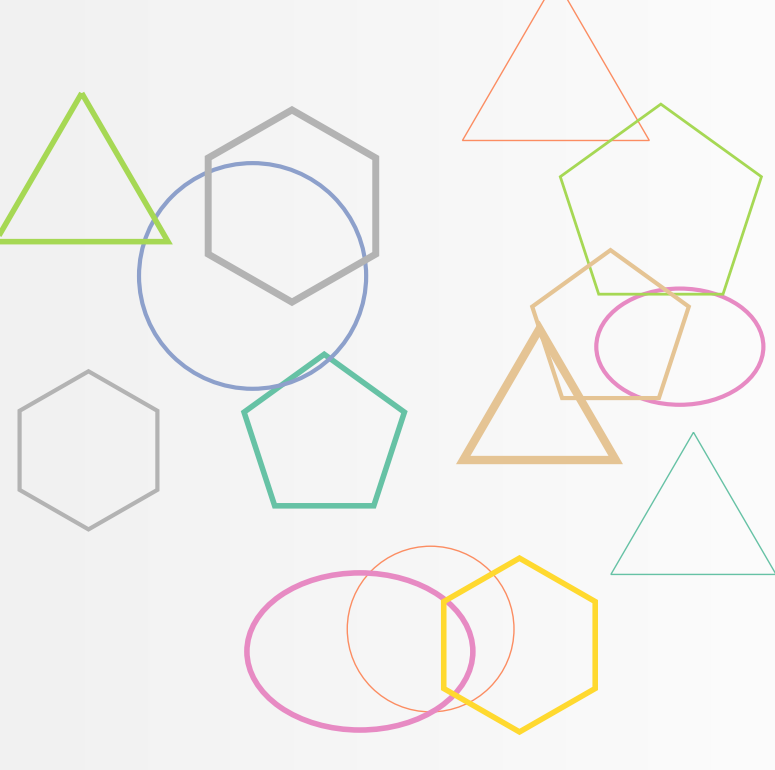[{"shape": "triangle", "thickness": 0.5, "radius": 0.62, "center": [0.895, 0.316]}, {"shape": "pentagon", "thickness": 2, "radius": 0.54, "center": [0.418, 0.431]}, {"shape": "circle", "thickness": 0.5, "radius": 0.54, "center": [0.556, 0.183]}, {"shape": "triangle", "thickness": 0.5, "radius": 0.7, "center": [0.717, 0.887]}, {"shape": "circle", "thickness": 1.5, "radius": 0.73, "center": [0.326, 0.642]}, {"shape": "oval", "thickness": 2, "radius": 0.73, "center": [0.464, 0.154]}, {"shape": "oval", "thickness": 1.5, "radius": 0.54, "center": [0.877, 0.55]}, {"shape": "pentagon", "thickness": 1, "radius": 0.68, "center": [0.853, 0.728]}, {"shape": "triangle", "thickness": 2, "radius": 0.64, "center": [0.105, 0.75]}, {"shape": "hexagon", "thickness": 2, "radius": 0.56, "center": [0.67, 0.162]}, {"shape": "pentagon", "thickness": 1.5, "radius": 0.53, "center": [0.788, 0.569]}, {"shape": "triangle", "thickness": 3, "radius": 0.57, "center": [0.696, 0.459]}, {"shape": "hexagon", "thickness": 2.5, "radius": 0.62, "center": [0.377, 0.732]}, {"shape": "hexagon", "thickness": 1.5, "radius": 0.51, "center": [0.114, 0.415]}]